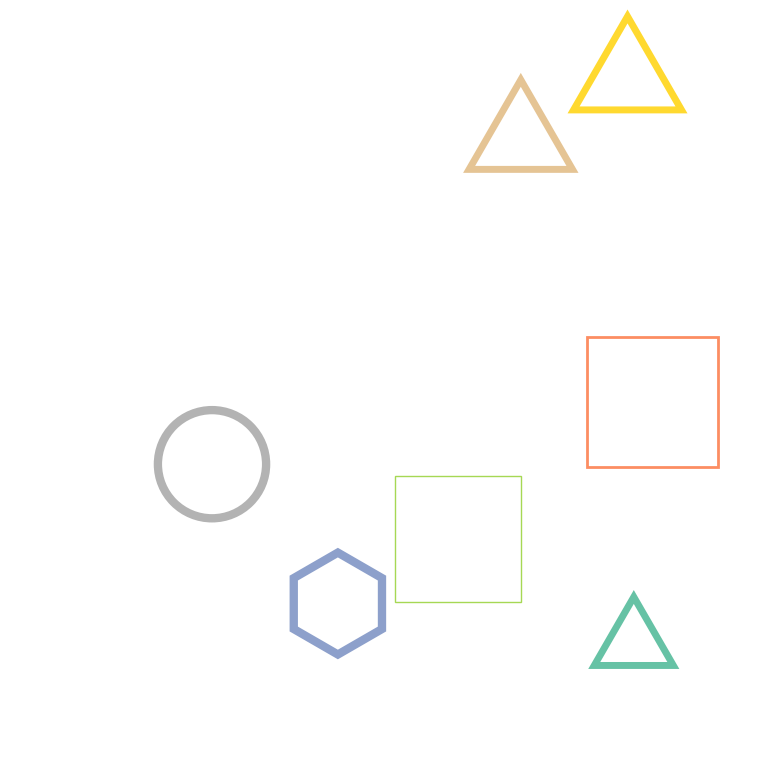[{"shape": "triangle", "thickness": 2.5, "radius": 0.3, "center": [0.823, 0.165]}, {"shape": "square", "thickness": 1, "radius": 0.42, "center": [0.848, 0.478]}, {"shape": "hexagon", "thickness": 3, "radius": 0.33, "center": [0.439, 0.216]}, {"shape": "square", "thickness": 0.5, "radius": 0.41, "center": [0.595, 0.3]}, {"shape": "triangle", "thickness": 2.5, "radius": 0.4, "center": [0.815, 0.898]}, {"shape": "triangle", "thickness": 2.5, "radius": 0.39, "center": [0.676, 0.819]}, {"shape": "circle", "thickness": 3, "radius": 0.35, "center": [0.275, 0.397]}]